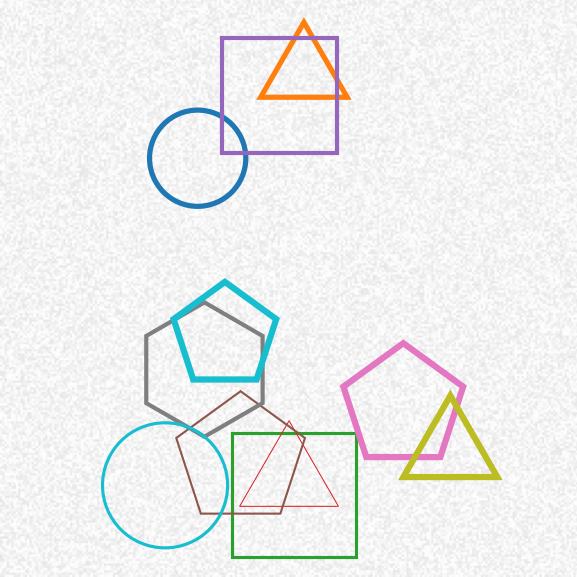[{"shape": "circle", "thickness": 2.5, "radius": 0.42, "center": [0.342, 0.725]}, {"shape": "triangle", "thickness": 2.5, "radius": 0.43, "center": [0.526, 0.874]}, {"shape": "square", "thickness": 1.5, "radius": 0.54, "center": [0.509, 0.141]}, {"shape": "triangle", "thickness": 0.5, "radius": 0.49, "center": [0.501, 0.172]}, {"shape": "square", "thickness": 2, "radius": 0.5, "center": [0.484, 0.834]}, {"shape": "pentagon", "thickness": 1, "radius": 0.59, "center": [0.417, 0.205]}, {"shape": "pentagon", "thickness": 3, "radius": 0.55, "center": [0.698, 0.296]}, {"shape": "hexagon", "thickness": 2, "radius": 0.58, "center": [0.354, 0.359]}, {"shape": "triangle", "thickness": 3, "radius": 0.47, "center": [0.78, 0.22]}, {"shape": "circle", "thickness": 1.5, "radius": 0.54, "center": [0.286, 0.159]}, {"shape": "pentagon", "thickness": 3, "radius": 0.47, "center": [0.389, 0.418]}]